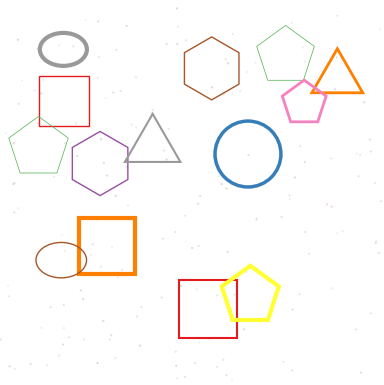[{"shape": "square", "thickness": 1, "radius": 0.33, "center": [0.166, 0.737]}, {"shape": "square", "thickness": 1.5, "radius": 0.38, "center": [0.54, 0.197]}, {"shape": "circle", "thickness": 2.5, "radius": 0.43, "center": [0.644, 0.6]}, {"shape": "pentagon", "thickness": 0.5, "radius": 0.39, "center": [0.742, 0.855]}, {"shape": "pentagon", "thickness": 0.5, "radius": 0.41, "center": [0.1, 0.616]}, {"shape": "hexagon", "thickness": 1, "radius": 0.42, "center": [0.26, 0.575]}, {"shape": "square", "thickness": 3, "radius": 0.37, "center": [0.278, 0.361]}, {"shape": "triangle", "thickness": 2, "radius": 0.38, "center": [0.876, 0.797]}, {"shape": "pentagon", "thickness": 3, "radius": 0.39, "center": [0.65, 0.232]}, {"shape": "hexagon", "thickness": 1, "radius": 0.41, "center": [0.55, 0.822]}, {"shape": "oval", "thickness": 1, "radius": 0.33, "center": [0.159, 0.324]}, {"shape": "pentagon", "thickness": 2, "radius": 0.3, "center": [0.79, 0.732]}, {"shape": "triangle", "thickness": 1.5, "radius": 0.42, "center": [0.397, 0.621]}, {"shape": "oval", "thickness": 3, "radius": 0.31, "center": [0.165, 0.872]}]